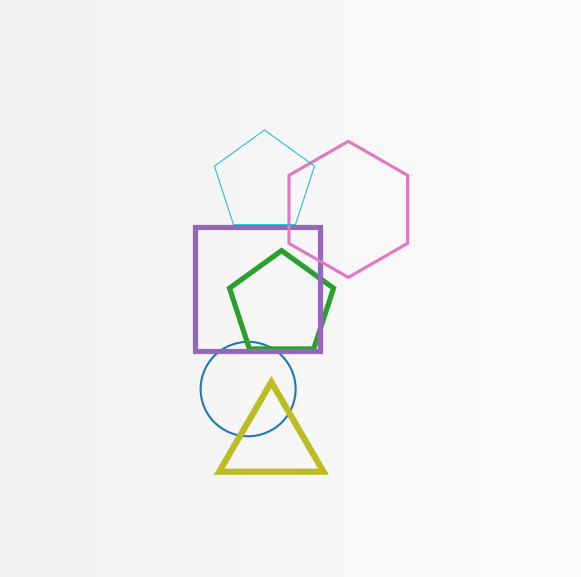[{"shape": "circle", "thickness": 1, "radius": 0.41, "center": [0.427, 0.325]}, {"shape": "pentagon", "thickness": 2.5, "radius": 0.47, "center": [0.484, 0.471]}, {"shape": "square", "thickness": 2.5, "radius": 0.54, "center": [0.443, 0.499]}, {"shape": "hexagon", "thickness": 1.5, "radius": 0.59, "center": [0.599, 0.637]}, {"shape": "triangle", "thickness": 3, "radius": 0.52, "center": [0.467, 0.234]}, {"shape": "pentagon", "thickness": 0.5, "radius": 0.45, "center": [0.455, 0.683]}]